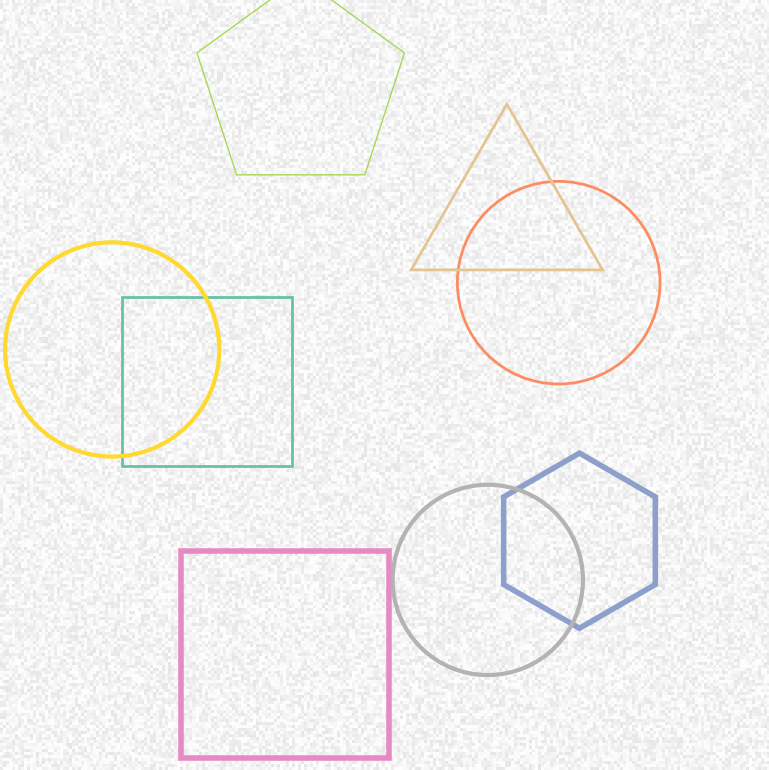[{"shape": "square", "thickness": 1, "radius": 0.55, "center": [0.269, 0.504]}, {"shape": "circle", "thickness": 1, "radius": 0.66, "center": [0.726, 0.633]}, {"shape": "hexagon", "thickness": 2, "radius": 0.57, "center": [0.753, 0.298]}, {"shape": "square", "thickness": 2, "radius": 0.67, "center": [0.37, 0.15]}, {"shape": "pentagon", "thickness": 0.5, "radius": 0.71, "center": [0.391, 0.888]}, {"shape": "circle", "thickness": 1.5, "radius": 0.7, "center": [0.146, 0.546]}, {"shape": "triangle", "thickness": 1, "radius": 0.72, "center": [0.658, 0.721]}, {"shape": "circle", "thickness": 1.5, "radius": 0.62, "center": [0.634, 0.247]}]